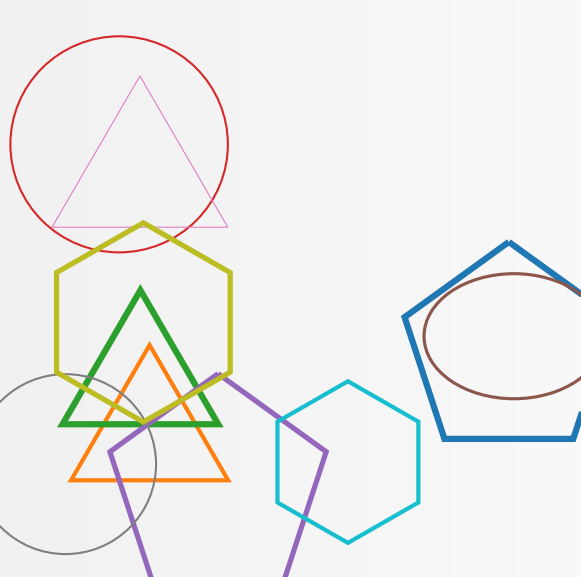[{"shape": "pentagon", "thickness": 3, "radius": 0.94, "center": [0.875, 0.392]}, {"shape": "triangle", "thickness": 2, "radius": 0.78, "center": [0.257, 0.246]}, {"shape": "triangle", "thickness": 3, "radius": 0.77, "center": [0.242, 0.342]}, {"shape": "circle", "thickness": 1, "radius": 0.94, "center": [0.205, 0.749]}, {"shape": "pentagon", "thickness": 2.5, "radius": 0.98, "center": [0.375, 0.156]}, {"shape": "oval", "thickness": 1.5, "radius": 0.77, "center": [0.884, 0.417]}, {"shape": "triangle", "thickness": 0.5, "radius": 0.87, "center": [0.241, 0.693]}, {"shape": "circle", "thickness": 1, "radius": 0.78, "center": [0.113, 0.195]}, {"shape": "hexagon", "thickness": 2.5, "radius": 0.86, "center": [0.247, 0.441]}, {"shape": "hexagon", "thickness": 2, "radius": 0.7, "center": [0.599, 0.199]}]